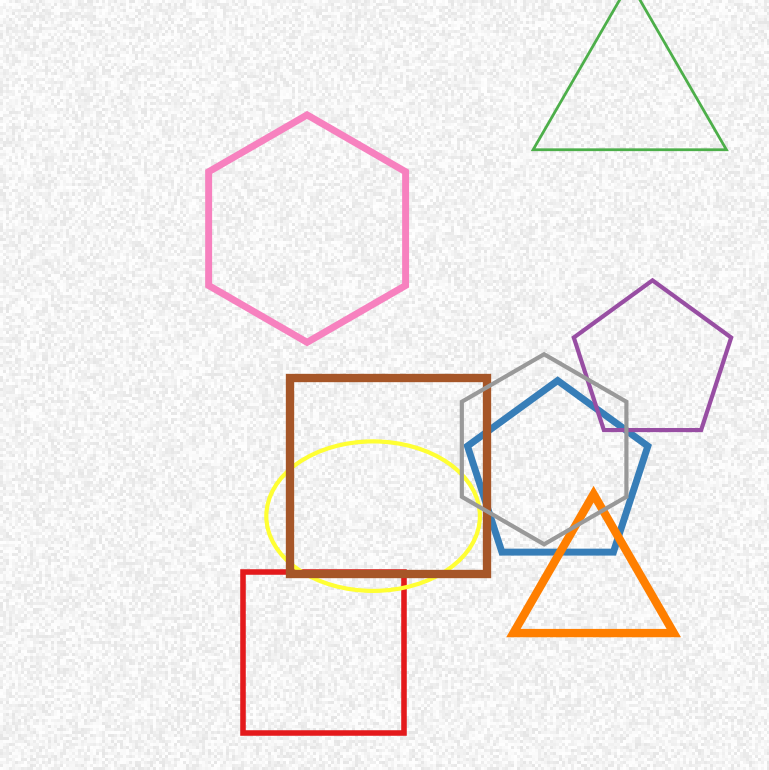[{"shape": "square", "thickness": 2, "radius": 0.52, "center": [0.42, 0.152]}, {"shape": "pentagon", "thickness": 2.5, "radius": 0.62, "center": [0.724, 0.383]}, {"shape": "triangle", "thickness": 1, "radius": 0.72, "center": [0.818, 0.878]}, {"shape": "pentagon", "thickness": 1.5, "radius": 0.54, "center": [0.847, 0.528]}, {"shape": "triangle", "thickness": 3, "radius": 0.6, "center": [0.771, 0.238]}, {"shape": "oval", "thickness": 1.5, "radius": 0.69, "center": [0.485, 0.33]}, {"shape": "square", "thickness": 3, "radius": 0.64, "center": [0.504, 0.382]}, {"shape": "hexagon", "thickness": 2.5, "radius": 0.74, "center": [0.399, 0.703]}, {"shape": "hexagon", "thickness": 1.5, "radius": 0.62, "center": [0.707, 0.417]}]